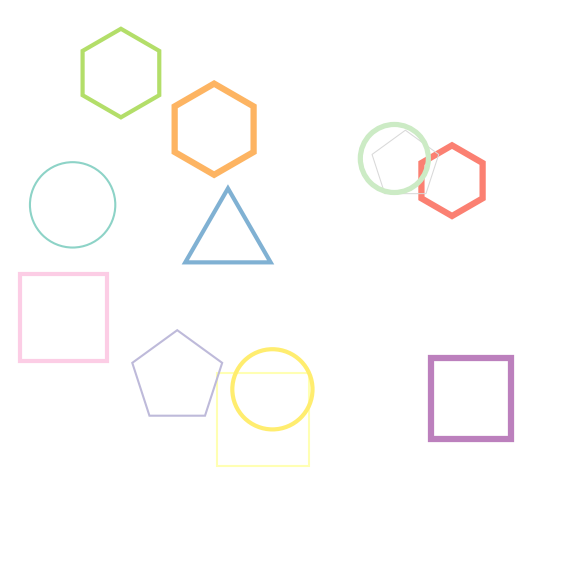[{"shape": "circle", "thickness": 1, "radius": 0.37, "center": [0.126, 0.644]}, {"shape": "square", "thickness": 1, "radius": 0.4, "center": [0.455, 0.272]}, {"shape": "pentagon", "thickness": 1, "radius": 0.41, "center": [0.307, 0.346]}, {"shape": "hexagon", "thickness": 3, "radius": 0.31, "center": [0.783, 0.686]}, {"shape": "triangle", "thickness": 2, "radius": 0.43, "center": [0.395, 0.588]}, {"shape": "hexagon", "thickness": 3, "radius": 0.39, "center": [0.371, 0.775]}, {"shape": "hexagon", "thickness": 2, "radius": 0.38, "center": [0.209, 0.873]}, {"shape": "square", "thickness": 2, "radius": 0.38, "center": [0.11, 0.449]}, {"shape": "pentagon", "thickness": 0.5, "radius": 0.3, "center": [0.702, 0.713]}, {"shape": "square", "thickness": 3, "radius": 0.35, "center": [0.816, 0.309]}, {"shape": "circle", "thickness": 2.5, "radius": 0.29, "center": [0.683, 0.725]}, {"shape": "circle", "thickness": 2, "radius": 0.35, "center": [0.472, 0.325]}]